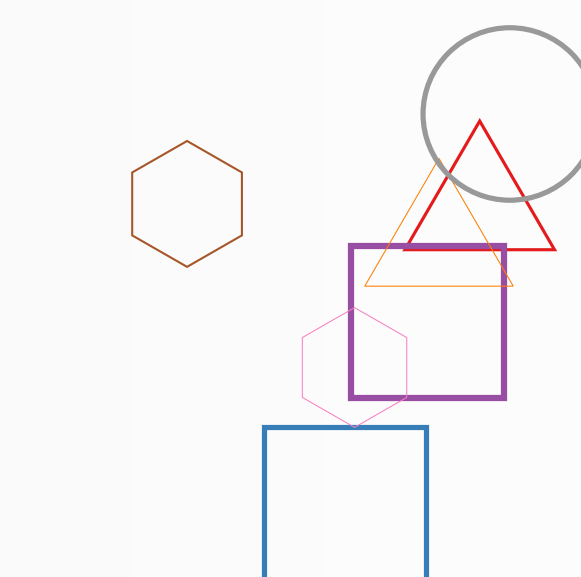[{"shape": "triangle", "thickness": 1.5, "radius": 0.74, "center": [0.825, 0.641]}, {"shape": "square", "thickness": 2.5, "radius": 0.7, "center": [0.594, 0.121]}, {"shape": "square", "thickness": 3, "radius": 0.66, "center": [0.735, 0.441]}, {"shape": "triangle", "thickness": 0.5, "radius": 0.74, "center": [0.755, 0.577]}, {"shape": "hexagon", "thickness": 1, "radius": 0.54, "center": [0.322, 0.646]}, {"shape": "hexagon", "thickness": 0.5, "radius": 0.52, "center": [0.61, 0.363]}, {"shape": "circle", "thickness": 2.5, "radius": 0.75, "center": [0.877, 0.802]}]